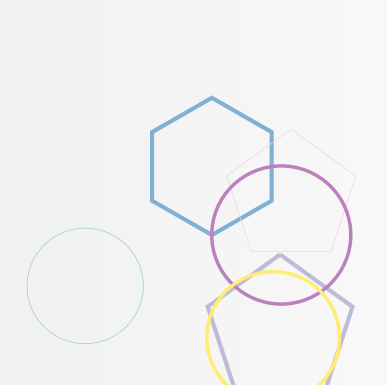[{"shape": "circle", "thickness": 0.5, "radius": 0.75, "center": [0.22, 0.257]}, {"shape": "pentagon", "thickness": 3, "radius": 0.98, "center": [0.723, 0.142]}, {"shape": "hexagon", "thickness": 3, "radius": 0.89, "center": [0.547, 0.568]}, {"shape": "pentagon", "thickness": 0.5, "radius": 0.88, "center": [0.751, 0.489]}, {"shape": "circle", "thickness": 2.5, "radius": 0.9, "center": [0.726, 0.39]}, {"shape": "circle", "thickness": 2.5, "radius": 0.86, "center": [0.705, 0.123]}]